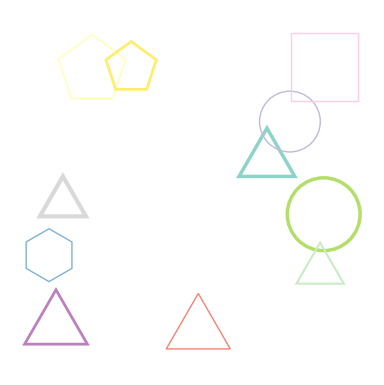[{"shape": "triangle", "thickness": 2.5, "radius": 0.42, "center": [0.693, 0.584]}, {"shape": "pentagon", "thickness": 1, "radius": 0.46, "center": [0.239, 0.818]}, {"shape": "circle", "thickness": 1, "radius": 0.39, "center": [0.753, 0.684]}, {"shape": "triangle", "thickness": 1, "radius": 0.48, "center": [0.515, 0.142]}, {"shape": "hexagon", "thickness": 1, "radius": 0.34, "center": [0.127, 0.337]}, {"shape": "circle", "thickness": 2.5, "radius": 0.47, "center": [0.841, 0.444]}, {"shape": "square", "thickness": 1, "radius": 0.44, "center": [0.843, 0.826]}, {"shape": "triangle", "thickness": 3, "radius": 0.35, "center": [0.163, 0.473]}, {"shape": "triangle", "thickness": 2, "radius": 0.47, "center": [0.145, 0.153]}, {"shape": "triangle", "thickness": 1.5, "radius": 0.36, "center": [0.831, 0.299]}, {"shape": "pentagon", "thickness": 2, "radius": 0.34, "center": [0.341, 0.823]}]